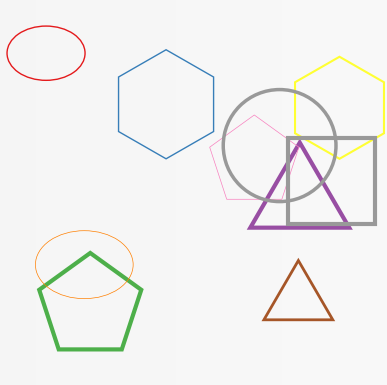[{"shape": "oval", "thickness": 1, "radius": 0.5, "center": [0.119, 0.862]}, {"shape": "hexagon", "thickness": 1, "radius": 0.71, "center": [0.429, 0.729]}, {"shape": "pentagon", "thickness": 3, "radius": 0.69, "center": [0.233, 0.204]}, {"shape": "triangle", "thickness": 3, "radius": 0.74, "center": [0.774, 0.482]}, {"shape": "oval", "thickness": 0.5, "radius": 0.63, "center": [0.218, 0.313]}, {"shape": "hexagon", "thickness": 1.5, "radius": 0.66, "center": [0.876, 0.72]}, {"shape": "triangle", "thickness": 2, "radius": 0.51, "center": [0.77, 0.221]}, {"shape": "pentagon", "thickness": 0.5, "radius": 0.61, "center": [0.656, 0.58]}, {"shape": "square", "thickness": 3, "radius": 0.56, "center": [0.855, 0.531]}, {"shape": "circle", "thickness": 2.5, "radius": 0.73, "center": [0.722, 0.622]}]